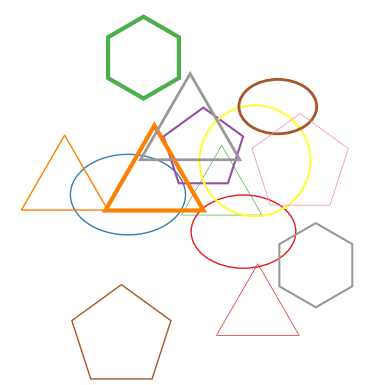[{"shape": "oval", "thickness": 1, "radius": 0.68, "center": [0.632, 0.398]}, {"shape": "triangle", "thickness": 0.5, "radius": 0.62, "center": [0.67, 0.191]}, {"shape": "oval", "thickness": 1, "radius": 0.75, "center": [0.332, 0.495]}, {"shape": "hexagon", "thickness": 3, "radius": 0.53, "center": [0.373, 0.85]}, {"shape": "triangle", "thickness": 0.5, "radius": 0.6, "center": [0.576, 0.502]}, {"shape": "pentagon", "thickness": 1.5, "radius": 0.54, "center": [0.528, 0.612]}, {"shape": "triangle", "thickness": 3, "radius": 0.74, "center": [0.401, 0.527]}, {"shape": "triangle", "thickness": 1, "radius": 0.65, "center": [0.168, 0.519]}, {"shape": "circle", "thickness": 1.5, "radius": 0.72, "center": [0.662, 0.582]}, {"shape": "pentagon", "thickness": 1, "radius": 0.68, "center": [0.315, 0.125]}, {"shape": "oval", "thickness": 2, "radius": 0.5, "center": [0.722, 0.723]}, {"shape": "pentagon", "thickness": 0.5, "radius": 0.66, "center": [0.78, 0.574]}, {"shape": "triangle", "thickness": 2, "radius": 0.75, "center": [0.494, 0.66]}, {"shape": "hexagon", "thickness": 1.5, "radius": 0.55, "center": [0.82, 0.311]}]